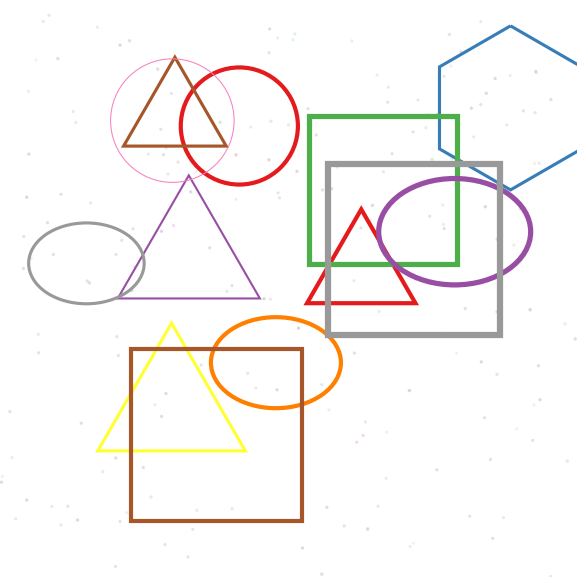[{"shape": "circle", "thickness": 2, "radius": 0.51, "center": [0.414, 0.781]}, {"shape": "triangle", "thickness": 2, "radius": 0.54, "center": [0.626, 0.528]}, {"shape": "hexagon", "thickness": 1.5, "radius": 0.71, "center": [0.884, 0.812]}, {"shape": "square", "thickness": 2.5, "radius": 0.64, "center": [0.663, 0.67]}, {"shape": "oval", "thickness": 2.5, "radius": 0.66, "center": [0.787, 0.598]}, {"shape": "triangle", "thickness": 1, "radius": 0.71, "center": [0.327, 0.553]}, {"shape": "oval", "thickness": 2, "radius": 0.56, "center": [0.478, 0.371]}, {"shape": "triangle", "thickness": 1.5, "radius": 0.74, "center": [0.297, 0.292]}, {"shape": "square", "thickness": 2, "radius": 0.74, "center": [0.375, 0.246]}, {"shape": "triangle", "thickness": 1.5, "radius": 0.51, "center": [0.303, 0.797]}, {"shape": "circle", "thickness": 0.5, "radius": 0.53, "center": [0.298, 0.79]}, {"shape": "oval", "thickness": 1.5, "radius": 0.5, "center": [0.15, 0.543]}, {"shape": "square", "thickness": 3, "radius": 0.74, "center": [0.717, 0.567]}]